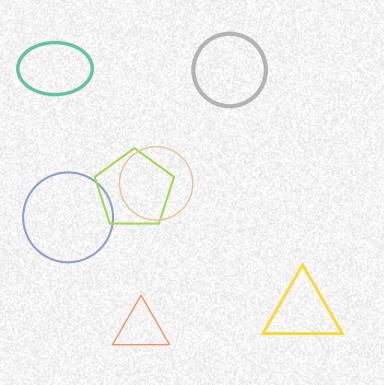[{"shape": "oval", "thickness": 2.5, "radius": 0.48, "center": [0.143, 0.822]}, {"shape": "triangle", "thickness": 1, "radius": 0.43, "center": [0.366, 0.148]}, {"shape": "circle", "thickness": 1.5, "radius": 0.58, "center": [0.177, 0.435]}, {"shape": "pentagon", "thickness": 1.5, "radius": 0.54, "center": [0.349, 0.507]}, {"shape": "triangle", "thickness": 2, "radius": 0.6, "center": [0.786, 0.193]}, {"shape": "circle", "thickness": 1, "radius": 0.48, "center": [0.406, 0.524]}, {"shape": "circle", "thickness": 3, "radius": 0.47, "center": [0.596, 0.818]}]